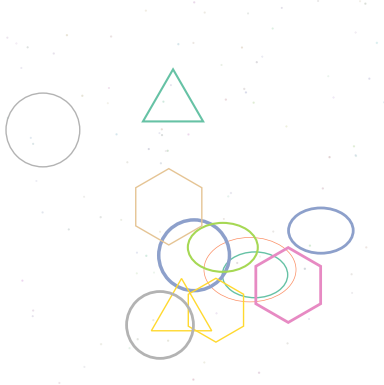[{"shape": "oval", "thickness": 1, "radius": 0.42, "center": [0.662, 0.286]}, {"shape": "triangle", "thickness": 1.5, "radius": 0.45, "center": [0.449, 0.73]}, {"shape": "oval", "thickness": 0.5, "radius": 0.6, "center": [0.649, 0.3]}, {"shape": "oval", "thickness": 2, "radius": 0.42, "center": [0.833, 0.401]}, {"shape": "circle", "thickness": 2.5, "radius": 0.46, "center": [0.504, 0.337]}, {"shape": "hexagon", "thickness": 2, "radius": 0.49, "center": [0.749, 0.26]}, {"shape": "oval", "thickness": 1.5, "radius": 0.45, "center": [0.579, 0.358]}, {"shape": "triangle", "thickness": 1, "radius": 0.45, "center": [0.472, 0.186]}, {"shape": "hexagon", "thickness": 1, "radius": 0.41, "center": [0.561, 0.194]}, {"shape": "hexagon", "thickness": 1, "radius": 0.5, "center": [0.438, 0.463]}, {"shape": "circle", "thickness": 1, "radius": 0.48, "center": [0.111, 0.662]}, {"shape": "circle", "thickness": 2, "radius": 0.43, "center": [0.416, 0.156]}]